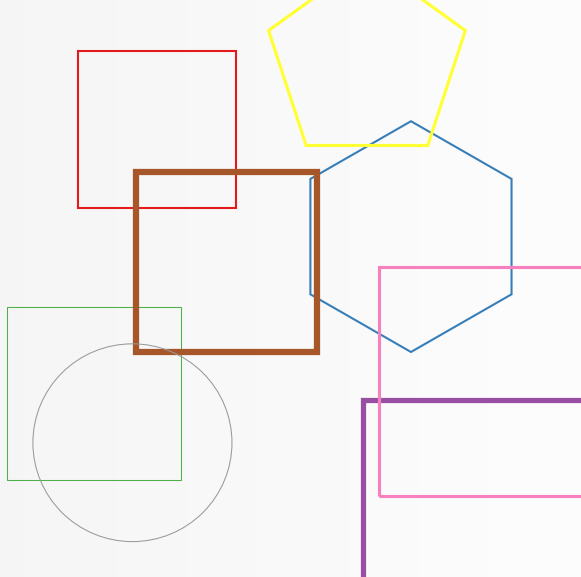[{"shape": "square", "thickness": 1, "radius": 0.68, "center": [0.27, 0.776]}, {"shape": "hexagon", "thickness": 1, "radius": 1.0, "center": [0.707, 0.589]}, {"shape": "square", "thickness": 0.5, "radius": 0.75, "center": [0.162, 0.318]}, {"shape": "square", "thickness": 2.5, "radius": 0.96, "center": [0.816, 0.114]}, {"shape": "pentagon", "thickness": 1.5, "radius": 0.89, "center": [0.631, 0.891]}, {"shape": "square", "thickness": 3, "radius": 0.78, "center": [0.39, 0.546]}, {"shape": "square", "thickness": 1.5, "radius": 0.99, "center": [0.85, 0.339]}, {"shape": "circle", "thickness": 0.5, "radius": 0.86, "center": [0.228, 0.233]}]